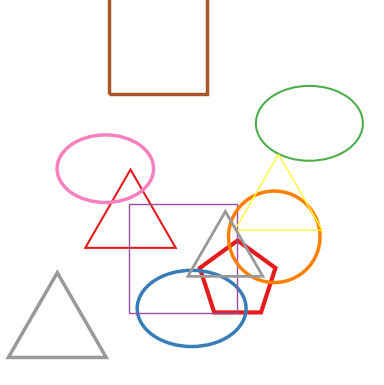[{"shape": "pentagon", "thickness": 3, "radius": 0.52, "center": [0.617, 0.272]}, {"shape": "triangle", "thickness": 1.5, "radius": 0.68, "center": [0.339, 0.424]}, {"shape": "oval", "thickness": 2.5, "radius": 0.71, "center": [0.498, 0.199]}, {"shape": "oval", "thickness": 1.5, "radius": 0.69, "center": [0.804, 0.68]}, {"shape": "square", "thickness": 1, "radius": 0.7, "center": [0.475, 0.328]}, {"shape": "circle", "thickness": 2.5, "radius": 0.59, "center": [0.712, 0.385]}, {"shape": "triangle", "thickness": 1, "radius": 0.66, "center": [0.724, 0.468]}, {"shape": "square", "thickness": 2.5, "radius": 0.64, "center": [0.41, 0.885]}, {"shape": "oval", "thickness": 2.5, "radius": 0.63, "center": [0.274, 0.562]}, {"shape": "triangle", "thickness": 2.5, "radius": 0.73, "center": [0.149, 0.145]}, {"shape": "triangle", "thickness": 2, "radius": 0.56, "center": [0.585, 0.338]}]